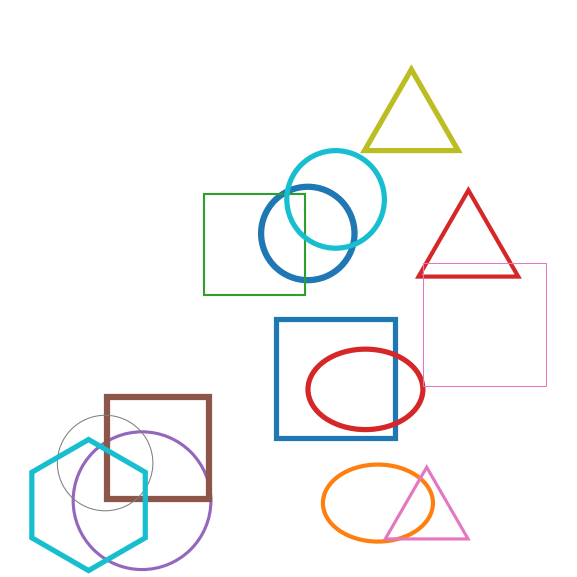[{"shape": "circle", "thickness": 3, "radius": 0.4, "center": [0.533, 0.595]}, {"shape": "square", "thickness": 2.5, "radius": 0.51, "center": [0.581, 0.344]}, {"shape": "oval", "thickness": 2, "radius": 0.48, "center": [0.654, 0.128]}, {"shape": "square", "thickness": 1, "radius": 0.44, "center": [0.441, 0.575]}, {"shape": "triangle", "thickness": 2, "radius": 0.5, "center": [0.811, 0.57]}, {"shape": "oval", "thickness": 2.5, "radius": 0.5, "center": [0.633, 0.325]}, {"shape": "circle", "thickness": 1.5, "radius": 0.6, "center": [0.246, 0.132]}, {"shape": "square", "thickness": 3, "radius": 0.44, "center": [0.273, 0.223]}, {"shape": "triangle", "thickness": 1.5, "radius": 0.41, "center": [0.739, 0.107]}, {"shape": "square", "thickness": 0.5, "radius": 0.53, "center": [0.838, 0.437]}, {"shape": "circle", "thickness": 0.5, "radius": 0.41, "center": [0.182, 0.197]}, {"shape": "triangle", "thickness": 2.5, "radius": 0.47, "center": [0.712, 0.785]}, {"shape": "hexagon", "thickness": 2.5, "radius": 0.57, "center": [0.153, 0.125]}, {"shape": "circle", "thickness": 2.5, "radius": 0.42, "center": [0.581, 0.654]}]